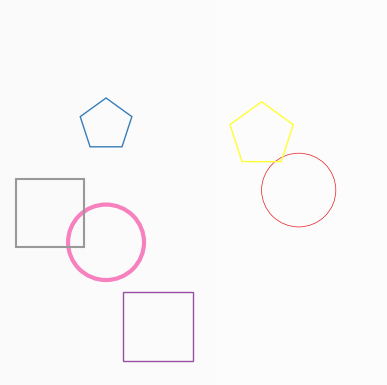[{"shape": "circle", "thickness": 0.5, "radius": 0.48, "center": [0.771, 0.506]}, {"shape": "pentagon", "thickness": 1, "radius": 0.35, "center": [0.274, 0.675]}, {"shape": "square", "thickness": 1, "radius": 0.45, "center": [0.407, 0.153]}, {"shape": "pentagon", "thickness": 1, "radius": 0.43, "center": [0.675, 0.65]}, {"shape": "circle", "thickness": 3, "radius": 0.49, "center": [0.274, 0.371]}, {"shape": "square", "thickness": 1.5, "radius": 0.44, "center": [0.129, 0.447]}]